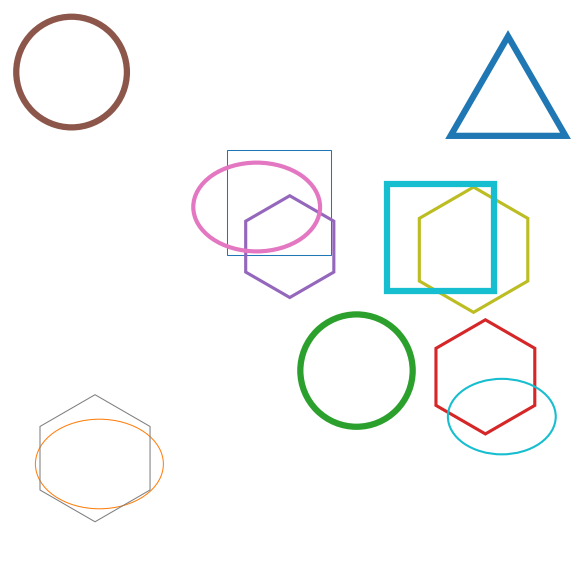[{"shape": "triangle", "thickness": 3, "radius": 0.57, "center": [0.88, 0.821]}, {"shape": "square", "thickness": 0.5, "radius": 0.45, "center": [0.483, 0.648]}, {"shape": "oval", "thickness": 0.5, "radius": 0.55, "center": [0.172, 0.196]}, {"shape": "circle", "thickness": 3, "radius": 0.49, "center": [0.617, 0.357]}, {"shape": "hexagon", "thickness": 1.5, "radius": 0.49, "center": [0.84, 0.347]}, {"shape": "hexagon", "thickness": 1.5, "radius": 0.44, "center": [0.502, 0.572]}, {"shape": "circle", "thickness": 3, "radius": 0.48, "center": [0.124, 0.874]}, {"shape": "oval", "thickness": 2, "radius": 0.55, "center": [0.444, 0.641]}, {"shape": "hexagon", "thickness": 0.5, "radius": 0.55, "center": [0.165, 0.206]}, {"shape": "hexagon", "thickness": 1.5, "radius": 0.54, "center": [0.82, 0.567]}, {"shape": "square", "thickness": 3, "radius": 0.46, "center": [0.763, 0.588]}, {"shape": "oval", "thickness": 1, "radius": 0.47, "center": [0.869, 0.278]}]